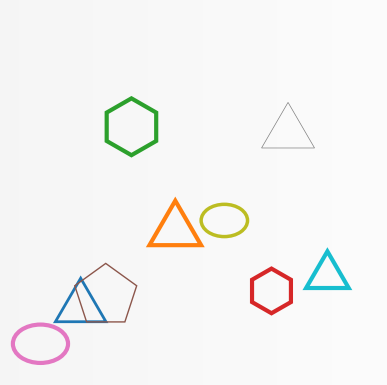[{"shape": "triangle", "thickness": 2, "radius": 0.38, "center": [0.208, 0.202]}, {"shape": "triangle", "thickness": 3, "radius": 0.38, "center": [0.452, 0.402]}, {"shape": "hexagon", "thickness": 3, "radius": 0.37, "center": [0.339, 0.671]}, {"shape": "hexagon", "thickness": 3, "radius": 0.29, "center": [0.701, 0.244]}, {"shape": "pentagon", "thickness": 1, "radius": 0.42, "center": [0.273, 0.232]}, {"shape": "oval", "thickness": 3, "radius": 0.36, "center": [0.104, 0.107]}, {"shape": "triangle", "thickness": 0.5, "radius": 0.39, "center": [0.743, 0.655]}, {"shape": "oval", "thickness": 2.5, "radius": 0.3, "center": [0.579, 0.427]}, {"shape": "triangle", "thickness": 3, "radius": 0.32, "center": [0.845, 0.284]}]